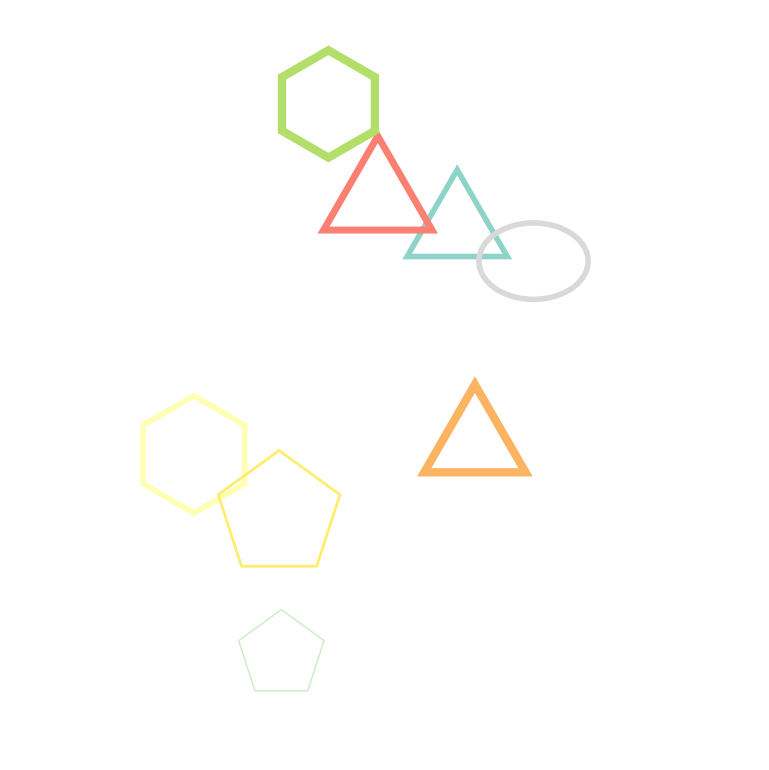[{"shape": "triangle", "thickness": 2, "radius": 0.38, "center": [0.594, 0.704]}, {"shape": "hexagon", "thickness": 2, "radius": 0.38, "center": [0.252, 0.41]}, {"shape": "triangle", "thickness": 2.5, "radius": 0.41, "center": [0.491, 0.742]}, {"shape": "triangle", "thickness": 3, "radius": 0.38, "center": [0.617, 0.425]}, {"shape": "hexagon", "thickness": 3, "radius": 0.35, "center": [0.427, 0.865]}, {"shape": "oval", "thickness": 2, "radius": 0.35, "center": [0.693, 0.661]}, {"shape": "pentagon", "thickness": 0.5, "radius": 0.29, "center": [0.365, 0.15]}, {"shape": "pentagon", "thickness": 1, "radius": 0.42, "center": [0.362, 0.332]}]